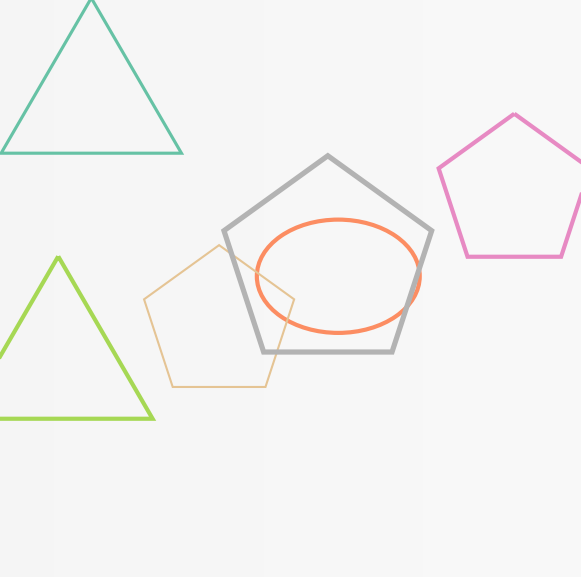[{"shape": "triangle", "thickness": 1.5, "radius": 0.9, "center": [0.157, 0.823]}, {"shape": "oval", "thickness": 2, "radius": 0.7, "center": [0.582, 0.521]}, {"shape": "pentagon", "thickness": 2, "radius": 0.68, "center": [0.885, 0.665]}, {"shape": "triangle", "thickness": 2, "radius": 0.94, "center": [0.1, 0.368]}, {"shape": "pentagon", "thickness": 1, "radius": 0.68, "center": [0.377, 0.439]}, {"shape": "pentagon", "thickness": 2.5, "radius": 0.94, "center": [0.564, 0.542]}]